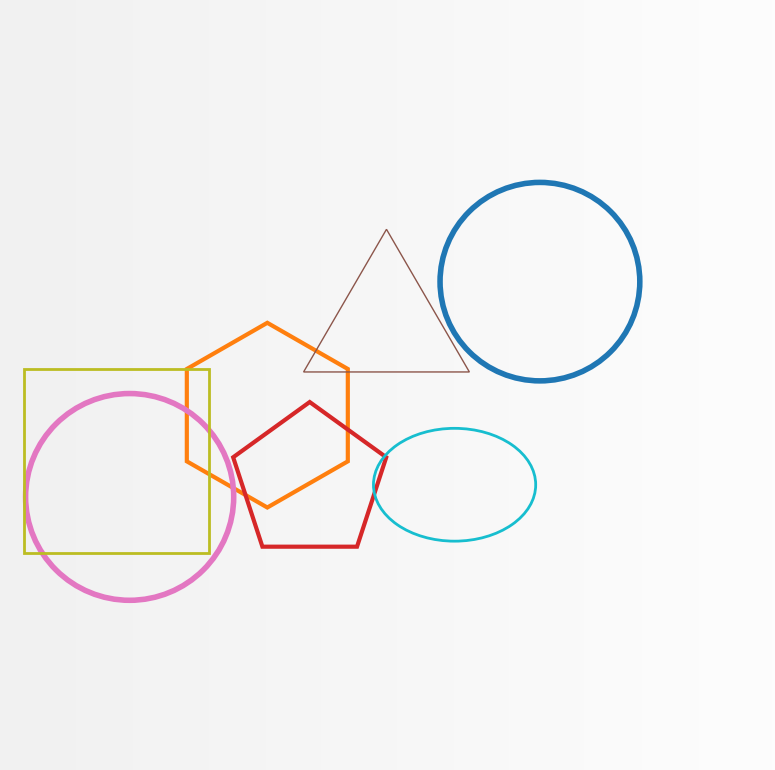[{"shape": "circle", "thickness": 2, "radius": 0.64, "center": [0.697, 0.634]}, {"shape": "hexagon", "thickness": 1.5, "radius": 0.6, "center": [0.345, 0.461]}, {"shape": "pentagon", "thickness": 1.5, "radius": 0.52, "center": [0.4, 0.374]}, {"shape": "triangle", "thickness": 0.5, "radius": 0.62, "center": [0.499, 0.579]}, {"shape": "circle", "thickness": 2, "radius": 0.67, "center": [0.167, 0.355]}, {"shape": "square", "thickness": 1, "radius": 0.6, "center": [0.15, 0.401]}, {"shape": "oval", "thickness": 1, "radius": 0.52, "center": [0.587, 0.37]}]